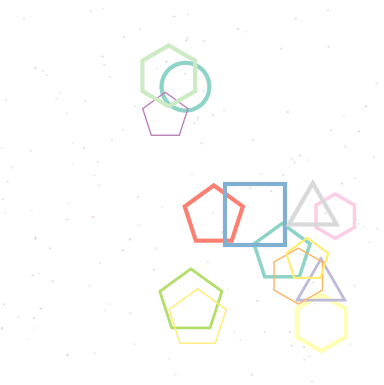[{"shape": "pentagon", "thickness": 2.5, "radius": 0.38, "center": [0.733, 0.343]}, {"shape": "circle", "thickness": 3, "radius": 0.31, "center": [0.482, 0.775]}, {"shape": "hexagon", "thickness": 3, "radius": 0.37, "center": [0.835, 0.161]}, {"shape": "triangle", "thickness": 2, "radius": 0.36, "center": [0.834, 0.256]}, {"shape": "pentagon", "thickness": 3, "radius": 0.4, "center": [0.555, 0.439]}, {"shape": "square", "thickness": 3, "radius": 0.39, "center": [0.663, 0.442]}, {"shape": "hexagon", "thickness": 1, "radius": 0.36, "center": [0.775, 0.283]}, {"shape": "pentagon", "thickness": 2, "radius": 0.42, "center": [0.496, 0.217]}, {"shape": "hexagon", "thickness": 2.5, "radius": 0.29, "center": [0.871, 0.438]}, {"shape": "triangle", "thickness": 3, "radius": 0.36, "center": [0.812, 0.453]}, {"shape": "pentagon", "thickness": 1, "radius": 0.31, "center": [0.429, 0.699]}, {"shape": "hexagon", "thickness": 3, "radius": 0.4, "center": [0.438, 0.803]}, {"shape": "pentagon", "thickness": 1, "radius": 0.39, "center": [0.513, 0.172]}, {"shape": "pentagon", "thickness": 1.5, "radius": 0.29, "center": [0.798, 0.325]}]